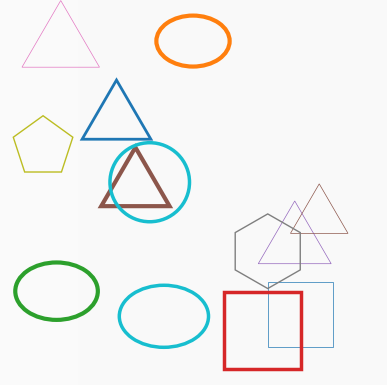[{"shape": "triangle", "thickness": 2, "radius": 0.51, "center": [0.301, 0.69]}, {"shape": "square", "thickness": 0.5, "radius": 0.42, "center": [0.776, 0.184]}, {"shape": "oval", "thickness": 3, "radius": 0.47, "center": [0.498, 0.893]}, {"shape": "oval", "thickness": 3, "radius": 0.53, "center": [0.146, 0.244]}, {"shape": "square", "thickness": 2.5, "radius": 0.5, "center": [0.677, 0.142]}, {"shape": "triangle", "thickness": 0.5, "radius": 0.54, "center": [0.761, 0.369]}, {"shape": "triangle", "thickness": 0.5, "radius": 0.43, "center": [0.824, 0.437]}, {"shape": "triangle", "thickness": 3, "radius": 0.51, "center": [0.349, 0.515]}, {"shape": "triangle", "thickness": 0.5, "radius": 0.58, "center": [0.157, 0.883]}, {"shape": "hexagon", "thickness": 1, "radius": 0.48, "center": [0.691, 0.347]}, {"shape": "pentagon", "thickness": 1, "radius": 0.4, "center": [0.111, 0.619]}, {"shape": "oval", "thickness": 2.5, "radius": 0.58, "center": [0.423, 0.178]}, {"shape": "circle", "thickness": 2.5, "radius": 0.51, "center": [0.386, 0.527]}]